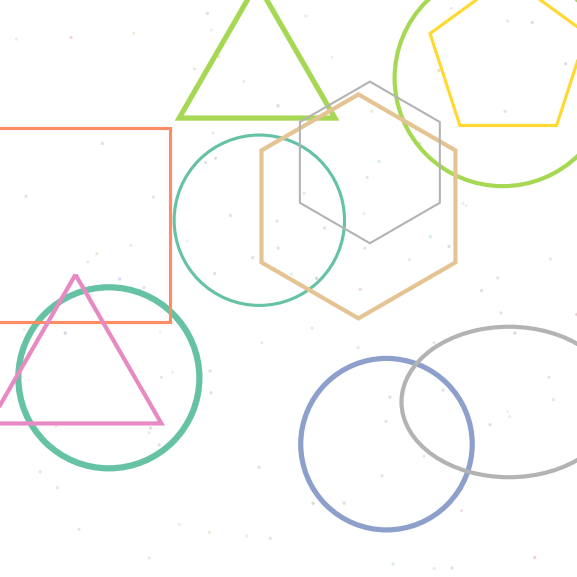[{"shape": "circle", "thickness": 1.5, "radius": 0.74, "center": [0.449, 0.618]}, {"shape": "circle", "thickness": 3, "radius": 0.78, "center": [0.188, 0.345]}, {"shape": "square", "thickness": 1.5, "radius": 0.84, "center": [0.128, 0.609]}, {"shape": "circle", "thickness": 2.5, "radius": 0.74, "center": [0.669, 0.23]}, {"shape": "triangle", "thickness": 2, "radius": 0.86, "center": [0.131, 0.352]}, {"shape": "triangle", "thickness": 2.5, "radius": 0.78, "center": [0.445, 0.873]}, {"shape": "circle", "thickness": 2, "radius": 0.94, "center": [0.87, 0.864]}, {"shape": "pentagon", "thickness": 1.5, "radius": 0.71, "center": [0.88, 0.897]}, {"shape": "hexagon", "thickness": 2, "radius": 0.97, "center": [0.621, 0.642]}, {"shape": "oval", "thickness": 2, "radius": 0.93, "center": [0.881, 0.303]}, {"shape": "hexagon", "thickness": 1, "radius": 0.7, "center": [0.64, 0.718]}]